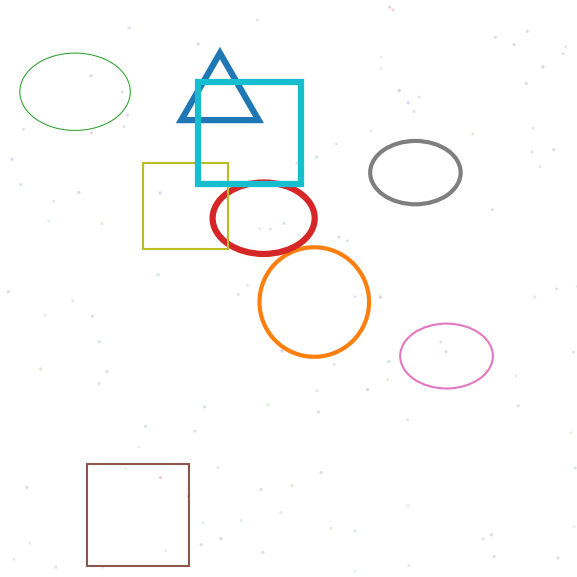[{"shape": "triangle", "thickness": 3, "radius": 0.39, "center": [0.381, 0.83]}, {"shape": "circle", "thickness": 2, "radius": 0.47, "center": [0.544, 0.476]}, {"shape": "oval", "thickness": 0.5, "radius": 0.48, "center": [0.13, 0.84]}, {"shape": "oval", "thickness": 3, "radius": 0.44, "center": [0.457, 0.621]}, {"shape": "square", "thickness": 1, "radius": 0.44, "center": [0.238, 0.107]}, {"shape": "oval", "thickness": 1, "radius": 0.4, "center": [0.773, 0.383]}, {"shape": "oval", "thickness": 2, "radius": 0.39, "center": [0.719, 0.7]}, {"shape": "square", "thickness": 1, "radius": 0.37, "center": [0.322, 0.643]}, {"shape": "square", "thickness": 3, "radius": 0.44, "center": [0.433, 0.769]}]